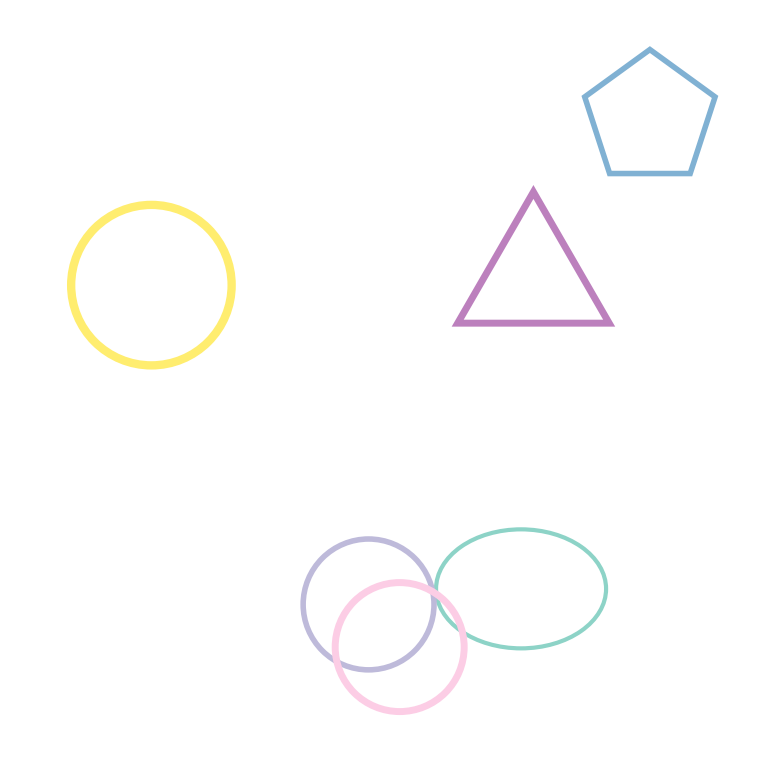[{"shape": "oval", "thickness": 1.5, "radius": 0.55, "center": [0.677, 0.235]}, {"shape": "circle", "thickness": 2, "radius": 0.42, "center": [0.479, 0.215]}, {"shape": "pentagon", "thickness": 2, "radius": 0.44, "center": [0.844, 0.847]}, {"shape": "circle", "thickness": 2.5, "radius": 0.42, "center": [0.519, 0.16]}, {"shape": "triangle", "thickness": 2.5, "radius": 0.57, "center": [0.693, 0.637]}, {"shape": "circle", "thickness": 3, "radius": 0.52, "center": [0.197, 0.63]}]